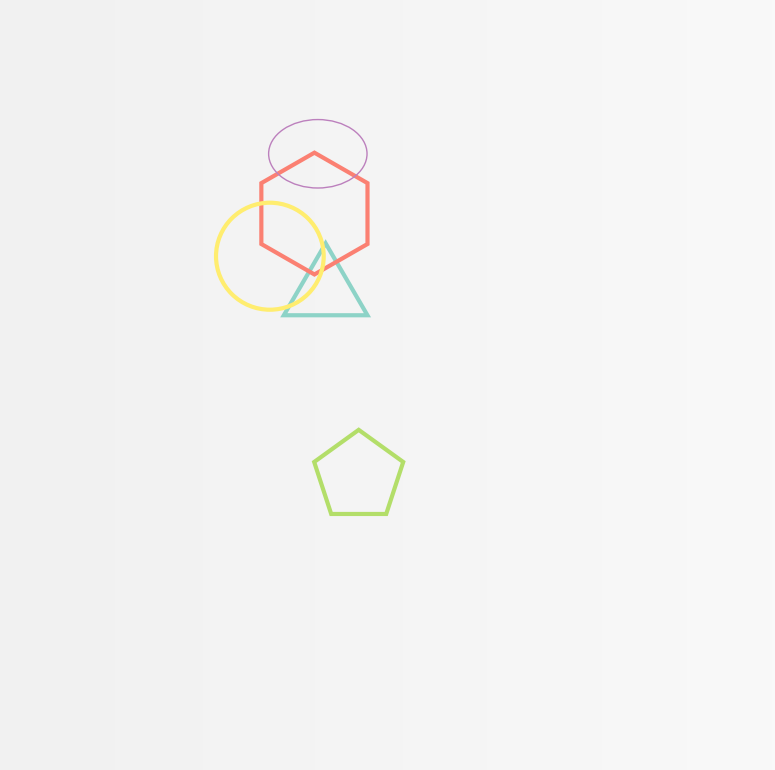[{"shape": "triangle", "thickness": 1.5, "radius": 0.31, "center": [0.42, 0.622]}, {"shape": "hexagon", "thickness": 1.5, "radius": 0.4, "center": [0.406, 0.723]}, {"shape": "pentagon", "thickness": 1.5, "radius": 0.3, "center": [0.463, 0.381]}, {"shape": "oval", "thickness": 0.5, "radius": 0.32, "center": [0.41, 0.8]}, {"shape": "circle", "thickness": 1.5, "radius": 0.35, "center": [0.348, 0.667]}]